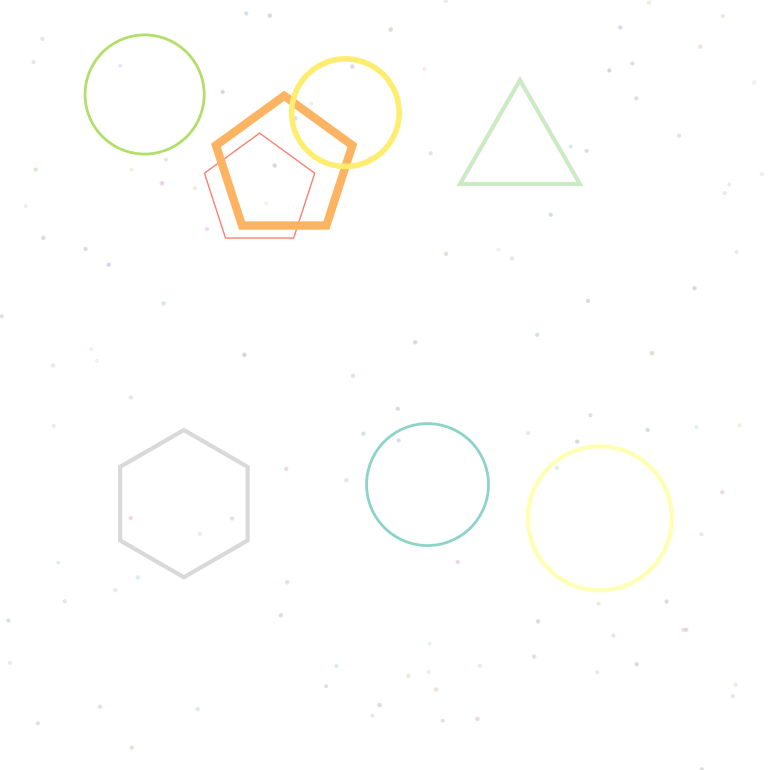[{"shape": "circle", "thickness": 1, "radius": 0.4, "center": [0.555, 0.371]}, {"shape": "circle", "thickness": 1.5, "radius": 0.47, "center": [0.779, 0.327]}, {"shape": "pentagon", "thickness": 0.5, "radius": 0.38, "center": [0.337, 0.752]}, {"shape": "pentagon", "thickness": 3, "radius": 0.47, "center": [0.369, 0.782]}, {"shape": "circle", "thickness": 1, "radius": 0.39, "center": [0.188, 0.877]}, {"shape": "hexagon", "thickness": 1.5, "radius": 0.48, "center": [0.239, 0.346]}, {"shape": "triangle", "thickness": 1.5, "radius": 0.45, "center": [0.675, 0.806]}, {"shape": "circle", "thickness": 2, "radius": 0.35, "center": [0.449, 0.854]}]